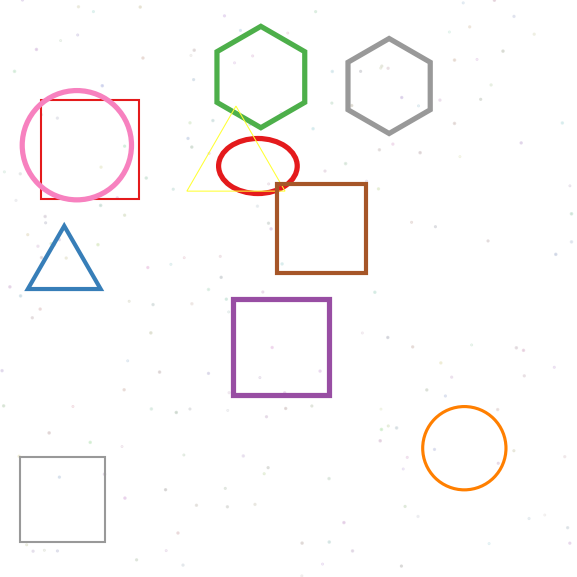[{"shape": "square", "thickness": 1, "radius": 0.43, "center": [0.156, 0.741]}, {"shape": "oval", "thickness": 2.5, "radius": 0.34, "center": [0.447, 0.712]}, {"shape": "triangle", "thickness": 2, "radius": 0.36, "center": [0.111, 0.535]}, {"shape": "hexagon", "thickness": 2.5, "radius": 0.44, "center": [0.452, 0.866]}, {"shape": "square", "thickness": 2.5, "radius": 0.41, "center": [0.486, 0.399]}, {"shape": "circle", "thickness": 1.5, "radius": 0.36, "center": [0.804, 0.223]}, {"shape": "triangle", "thickness": 0.5, "radius": 0.49, "center": [0.409, 0.717]}, {"shape": "square", "thickness": 2, "radius": 0.39, "center": [0.557, 0.604]}, {"shape": "circle", "thickness": 2.5, "radius": 0.47, "center": [0.133, 0.748]}, {"shape": "hexagon", "thickness": 2.5, "radius": 0.41, "center": [0.674, 0.85]}, {"shape": "square", "thickness": 1, "radius": 0.37, "center": [0.108, 0.135]}]